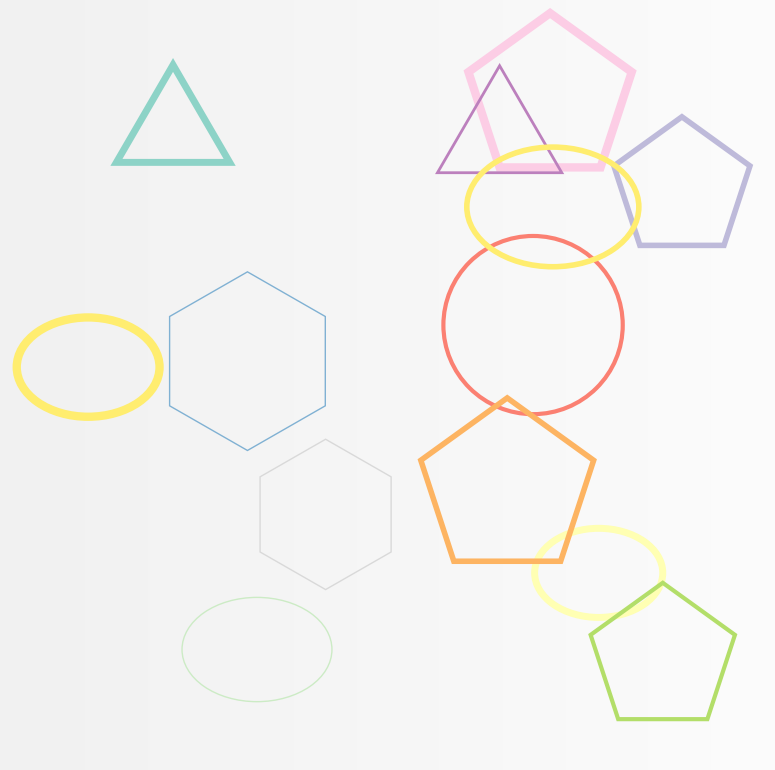[{"shape": "triangle", "thickness": 2.5, "radius": 0.42, "center": [0.223, 0.831]}, {"shape": "oval", "thickness": 2.5, "radius": 0.41, "center": [0.773, 0.256]}, {"shape": "pentagon", "thickness": 2, "radius": 0.46, "center": [0.88, 0.756]}, {"shape": "circle", "thickness": 1.5, "radius": 0.58, "center": [0.688, 0.578]}, {"shape": "hexagon", "thickness": 0.5, "radius": 0.58, "center": [0.319, 0.531]}, {"shape": "pentagon", "thickness": 2, "radius": 0.59, "center": [0.654, 0.366]}, {"shape": "pentagon", "thickness": 1.5, "radius": 0.49, "center": [0.855, 0.145]}, {"shape": "pentagon", "thickness": 3, "radius": 0.55, "center": [0.71, 0.872]}, {"shape": "hexagon", "thickness": 0.5, "radius": 0.49, "center": [0.42, 0.332]}, {"shape": "triangle", "thickness": 1, "radius": 0.46, "center": [0.645, 0.822]}, {"shape": "oval", "thickness": 0.5, "radius": 0.48, "center": [0.332, 0.156]}, {"shape": "oval", "thickness": 3, "radius": 0.46, "center": [0.114, 0.523]}, {"shape": "oval", "thickness": 2, "radius": 0.55, "center": [0.713, 0.731]}]